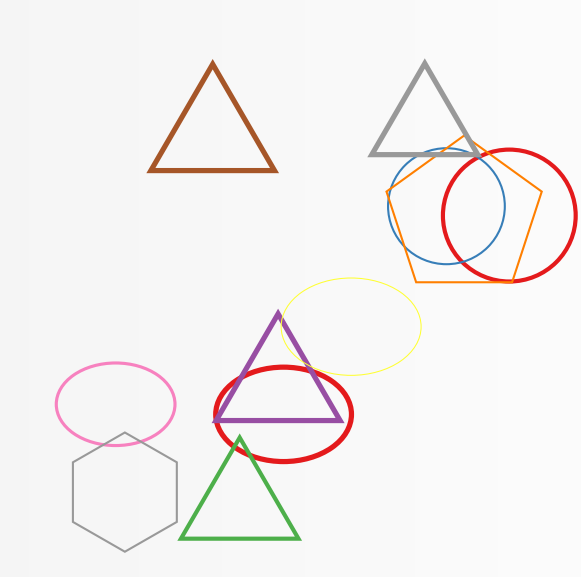[{"shape": "oval", "thickness": 2.5, "radius": 0.58, "center": [0.488, 0.282]}, {"shape": "circle", "thickness": 2, "radius": 0.57, "center": [0.876, 0.626]}, {"shape": "circle", "thickness": 1, "radius": 0.5, "center": [0.768, 0.642]}, {"shape": "triangle", "thickness": 2, "radius": 0.58, "center": [0.412, 0.125]}, {"shape": "triangle", "thickness": 2.5, "radius": 0.62, "center": [0.478, 0.332]}, {"shape": "pentagon", "thickness": 1, "radius": 0.7, "center": [0.798, 0.624]}, {"shape": "oval", "thickness": 0.5, "radius": 0.6, "center": [0.604, 0.433]}, {"shape": "triangle", "thickness": 2.5, "radius": 0.61, "center": [0.366, 0.765]}, {"shape": "oval", "thickness": 1.5, "radius": 0.51, "center": [0.199, 0.299]}, {"shape": "hexagon", "thickness": 1, "radius": 0.52, "center": [0.215, 0.147]}, {"shape": "triangle", "thickness": 2.5, "radius": 0.53, "center": [0.731, 0.784]}]